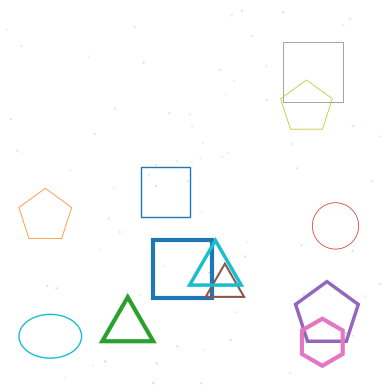[{"shape": "square", "thickness": 3, "radius": 0.38, "center": [0.474, 0.301]}, {"shape": "square", "thickness": 1, "radius": 0.32, "center": [0.43, 0.501]}, {"shape": "pentagon", "thickness": 0.5, "radius": 0.36, "center": [0.118, 0.439]}, {"shape": "triangle", "thickness": 3, "radius": 0.38, "center": [0.332, 0.152]}, {"shape": "circle", "thickness": 0.5, "radius": 0.3, "center": [0.871, 0.413]}, {"shape": "pentagon", "thickness": 2.5, "radius": 0.43, "center": [0.849, 0.183]}, {"shape": "triangle", "thickness": 1.5, "radius": 0.29, "center": [0.584, 0.258]}, {"shape": "hexagon", "thickness": 3, "radius": 0.31, "center": [0.837, 0.111]}, {"shape": "square", "thickness": 0.5, "radius": 0.39, "center": [0.813, 0.813]}, {"shape": "pentagon", "thickness": 0.5, "radius": 0.35, "center": [0.796, 0.722]}, {"shape": "oval", "thickness": 1, "radius": 0.41, "center": [0.131, 0.127]}, {"shape": "triangle", "thickness": 2.5, "radius": 0.39, "center": [0.56, 0.298]}]